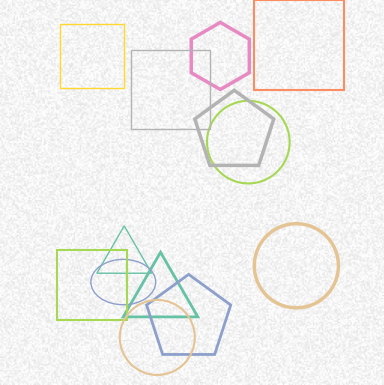[{"shape": "triangle", "thickness": 1, "radius": 0.41, "center": [0.323, 0.331]}, {"shape": "triangle", "thickness": 2, "radius": 0.56, "center": [0.417, 0.233]}, {"shape": "square", "thickness": 1.5, "radius": 0.59, "center": [0.777, 0.884]}, {"shape": "oval", "thickness": 1, "radius": 0.42, "center": [0.32, 0.267]}, {"shape": "pentagon", "thickness": 2, "radius": 0.57, "center": [0.49, 0.172]}, {"shape": "hexagon", "thickness": 2.5, "radius": 0.44, "center": [0.572, 0.855]}, {"shape": "circle", "thickness": 1.5, "radius": 0.54, "center": [0.645, 0.631]}, {"shape": "square", "thickness": 1.5, "radius": 0.46, "center": [0.24, 0.259]}, {"shape": "square", "thickness": 1, "radius": 0.42, "center": [0.24, 0.855]}, {"shape": "circle", "thickness": 2.5, "radius": 0.55, "center": [0.77, 0.31]}, {"shape": "circle", "thickness": 1.5, "radius": 0.49, "center": [0.409, 0.124]}, {"shape": "square", "thickness": 1, "radius": 0.51, "center": [0.443, 0.767]}, {"shape": "pentagon", "thickness": 2.5, "radius": 0.54, "center": [0.609, 0.658]}]